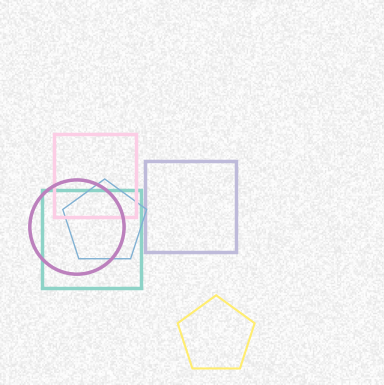[{"shape": "square", "thickness": 2.5, "radius": 0.64, "center": [0.238, 0.379]}, {"shape": "square", "thickness": 2.5, "radius": 0.59, "center": [0.495, 0.464]}, {"shape": "pentagon", "thickness": 1, "radius": 0.57, "center": [0.272, 0.421]}, {"shape": "square", "thickness": 2.5, "radius": 0.54, "center": [0.246, 0.544]}, {"shape": "circle", "thickness": 2.5, "radius": 0.61, "center": [0.2, 0.41]}, {"shape": "pentagon", "thickness": 1.5, "radius": 0.53, "center": [0.561, 0.128]}]